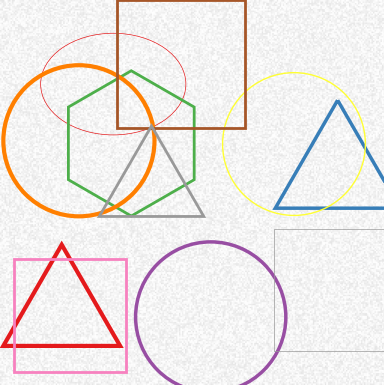[{"shape": "triangle", "thickness": 3, "radius": 0.88, "center": [0.16, 0.189]}, {"shape": "oval", "thickness": 0.5, "radius": 0.94, "center": [0.294, 0.782]}, {"shape": "triangle", "thickness": 2.5, "radius": 0.93, "center": [0.877, 0.553]}, {"shape": "hexagon", "thickness": 2, "radius": 0.94, "center": [0.341, 0.628]}, {"shape": "circle", "thickness": 2.5, "radius": 0.98, "center": [0.547, 0.177]}, {"shape": "circle", "thickness": 3, "radius": 0.98, "center": [0.205, 0.634]}, {"shape": "circle", "thickness": 1, "radius": 0.93, "center": [0.764, 0.626]}, {"shape": "square", "thickness": 2, "radius": 0.83, "center": [0.47, 0.834]}, {"shape": "square", "thickness": 2, "radius": 0.73, "center": [0.182, 0.181]}, {"shape": "square", "thickness": 0.5, "radius": 0.79, "center": [0.871, 0.246]}, {"shape": "triangle", "thickness": 2, "radius": 0.78, "center": [0.394, 0.516]}]